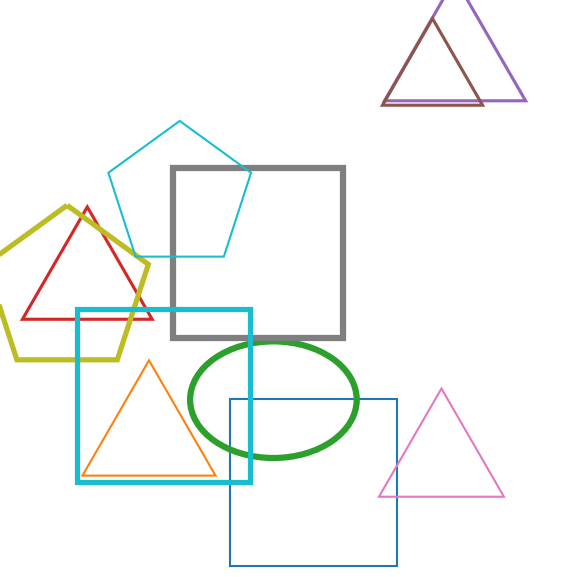[{"shape": "square", "thickness": 1, "radius": 0.72, "center": [0.543, 0.164]}, {"shape": "triangle", "thickness": 1, "radius": 0.67, "center": [0.258, 0.242]}, {"shape": "oval", "thickness": 3, "radius": 0.72, "center": [0.473, 0.307]}, {"shape": "triangle", "thickness": 1.5, "radius": 0.65, "center": [0.151, 0.511]}, {"shape": "triangle", "thickness": 1.5, "radius": 0.71, "center": [0.788, 0.895]}, {"shape": "triangle", "thickness": 1.5, "radius": 0.5, "center": [0.749, 0.867]}, {"shape": "triangle", "thickness": 1, "radius": 0.62, "center": [0.764, 0.201]}, {"shape": "square", "thickness": 3, "radius": 0.74, "center": [0.447, 0.561]}, {"shape": "pentagon", "thickness": 2.5, "radius": 0.74, "center": [0.116, 0.496]}, {"shape": "square", "thickness": 2.5, "radius": 0.75, "center": [0.283, 0.314]}, {"shape": "pentagon", "thickness": 1, "radius": 0.65, "center": [0.311, 0.66]}]